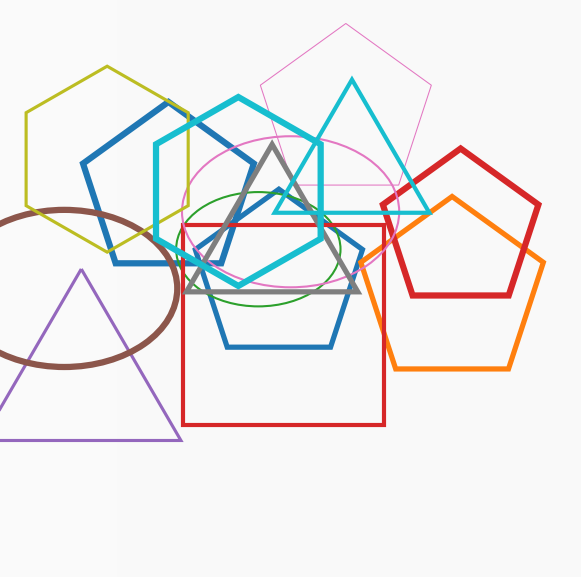[{"shape": "pentagon", "thickness": 2.5, "radius": 0.76, "center": [0.48, 0.52]}, {"shape": "pentagon", "thickness": 3, "radius": 0.77, "center": [0.29, 0.668]}, {"shape": "pentagon", "thickness": 2.5, "radius": 0.83, "center": [0.778, 0.494]}, {"shape": "oval", "thickness": 1, "radius": 0.71, "center": [0.444, 0.568]}, {"shape": "pentagon", "thickness": 3, "radius": 0.7, "center": [0.792, 0.601]}, {"shape": "square", "thickness": 2, "radius": 0.86, "center": [0.487, 0.436]}, {"shape": "triangle", "thickness": 1.5, "radius": 0.99, "center": [0.14, 0.335]}, {"shape": "oval", "thickness": 3, "radius": 0.97, "center": [0.111, 0.5]}, {"shape": "pentagon", "thickness": 0.5, "radius": 0.77, "center": [0.595, 0.804]}, {"shape": "oval", "thickness": 1, "radius": 0.93, "center": [0.5, 0.632]}, {"shape": "triangle", "thickness": 2.5, "radius": 0.85, "center": [0.468, 0.579]}, {"shape": "hexagon", "thickness": 1.5, "radius": 0.8, "center": [0.184, 0.723]}, {"shape": "triangle", "thickness": 2, "radius": 0.77, "center": [0.606, 0.708]}, {"shape": "hexagon", "thickness": 3, "radius": 0.82, "center": [0.41, 0.668]}]